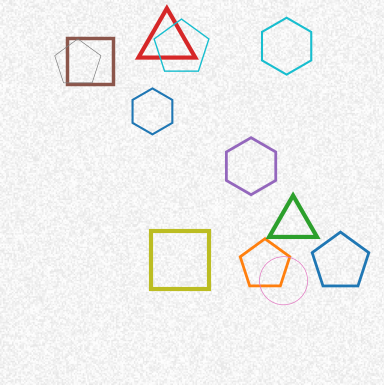[{"shape": "pentagon", "thickness": 2, "radius": 0.39, "center": [0.884, 0.32]}, {"shape": "hexagon", "thickness": 1.5, "radius": 0.3, "center": [0.396, 0.711]}, {"shape": "pentagon", "thickness": 2, "radius": 0.34, "center": [0.688, 0.312]}, {"shape": "triangle", "thickness": 3, "radius": 0.36, "center": [0.761, 0.42]}, {"shape": "triangle", "thickness": 3, "radius": 0.43, "center": [0.433, 0.893]}, {"shape": "hexagon", "thickness": 2, "radius": 0.37, "center": [0.652, 0.568]}, {"shape": "square", "thickness": 2.5, "radius": 0.3, "center": [0.234, 0.842]}, {"shape": "circle", "thickness": 0.5, "radius": 0.31, "center": [0.737, 0.271]}, {"shape": "pentagon", "thickness": 0.5, "radius": 0.32, "center": [0.202, 0.836]}, {"shape": "square", "thickness": 3, "radius": 0.37, "center": [0.468, 0.325]}, {"shape": "hexagon", "thickness": 1.5, "radius": 0.37, "center": [0.744, 0.88]}, {"shape": "pentagon", "thickness": 1, "radius": 0.37, "center": [0.471, 0.876]}]